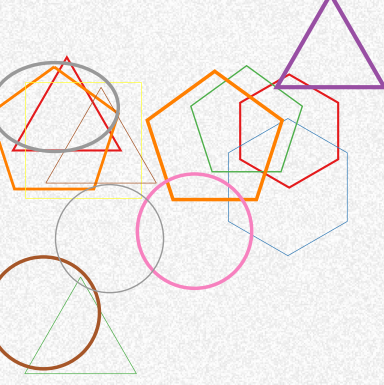[{"shape": "triangle", "thickness": 1.5, "radius": 0.81, "center": [0.174, 0.69]}, {"shape": "hexagon", "thickness": 1.5, "radius": 0.73, "center": [0.751, 0.66]}, {"shape": "hexagon", "thickness": 0.5, "radius": 0.89, "center": [0.748, 0.514]}, {"shape": "pentagon", "thickness": 1, "radius": 0.76, "center": [0.64, 0.677]}, {"shape": "triangle", "thickness": 0.5, "radius": 0.84, "center": [0.209, 0.113]}, {"shape": "triangle", "thickness": 3, "radius": 0.81, "center": [0.859, 0.854]}, {"shape": "pentagon", "thickness": 2.5, "radius": 0.92, "center": [0.558, 0.631]}, {"shape": "pentagon", "thickness": 2, "radius": 0.88, "center": [0.141, 0.651]}, {"shape": "square", "thickness": 0.5, "radius": 0.76, "center": [0.216, 0.636]}, {"shape": "triangle", "thickness": 0.5, "radius": 0.83, "center": [0.263, 0.607]}, {"shape": "circle", "thickness": 2.5, "radius": 0.73, "center": [0.113, 0.187]}, {"shape": "circle", "thickness": 2.5, "radius": 0.74, "center": [0.505, 0.4]}, {"shape": "circle", "thickness": 1, "radius": 0.7, "center": [0.285, 0.38]}, {"shape": "oval", "thickness": 2.5, "radius": 0.82, "center": [0.142, 0.722]}]